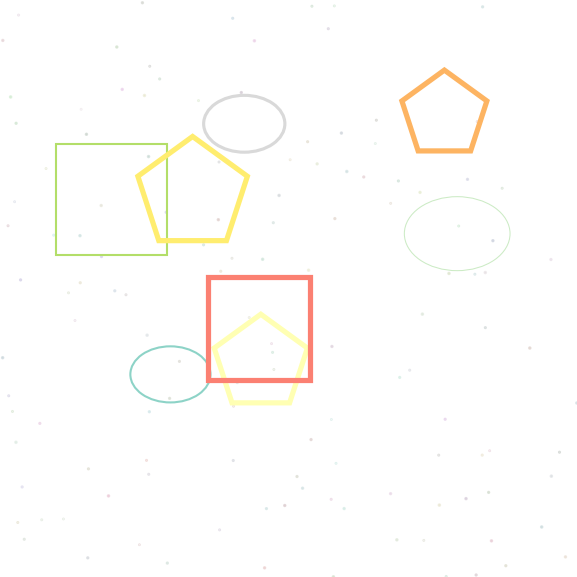[{"shape": "oval", "thickness": 1, "radius": 0.35, "center": [0.295, 0.351]}, {"shape": "pentagon", "thickness": 2.5, "radius": 0.42, "center": [0.452, 0.37]}, {"shape": "square", "thickness": 2.5, "radius": 0.44, "center": [0.448, 0.43]}, {"shape": "pentagon", "thickness": 2.5, "radius": 0.39, "center": [0.77, 0.8]}, {"shape": "square", "thickness": 1, "radius": 0.48, "center": [0.194, 0.653]}, {"shape": "oval", "thickness": 1.5, "radius": 0.35, "center": [0.423, 0.785]}, {"shape": "oval", "thickness": 0.5, "radius": 0.46, "center": [0.792, 0.595]}, {"shape": "pentagon", "thickness": 2.5, "radius": 0.5, "center": [0.334, 0.663]}]